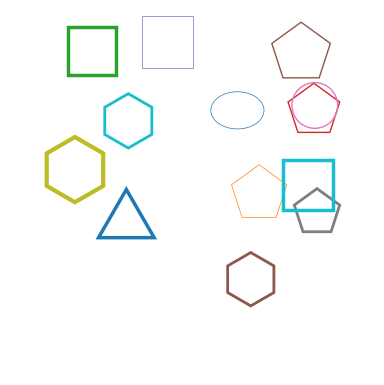[{"shape": "triangle", "thickness": 2.5, "radius": 0.42, "center": [0.328, 0.424]}, {"shape": "oval", "thickness": 0.5, "radius": 0.35, "center": [0.617, 0.713]}, {"shape": "pentagon", "thickness": 0.5, "radius": 0.38, "center": [0.673, 0.497]}, {"shape": "square", "thickness": 2.5, "radius": 0.31, "center": [0.24, 0.868]}, {"shape": "pentagon", "thickness": 1, "radius": 0.35, "center": [0.815, 0.713]}, {"shape": "square", "thickness": 0.5, "radius": 0.33, "center": [0.435, 0.891]}, {"shape": "hexagon", "thickness": 2, "radius": 0.35, "center": [0.651, 0.275]}, {"shape": "pentagon", "thickness": 1, "radius": 0.4, "center": [0.782, 0.863]}, {"shape": "circle", "thickness": 1, "radius": 0.3, "center": [0.818, 0.726]}, {"shape": "pentagon", "thickness": 2, "radius": 0.31, "center": [0.823, 0.448]}, {"shape": "hexagon", "thickness": 3, "radius": 0.42, "center": [0.195, 0.559]}, {"shape": "square", "thickness": 2.5, "radius": 0.33, "center": [0.801, 0.519]}, {"shape": "hexagon", "thickness": 2, "radius": 0.35, "center": [0.333, 0.686]}]